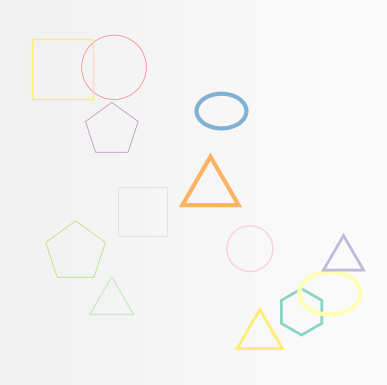[{"shape": "hexagon", "thickness": 2, "radius": 0.3, "center": [0.778, 0.19]}, {"shape": "oval", "thickness": 3, "radius": 0.39, "center": [0.851, 0.238]}, {"shape": "triangle", "thickness": 2, "radius": 0.3, "center": [0.886, 0.328]}, {"shape": "circle", "thickness": 0.5, "radius": 0.42, "center": [0.294, 0.825]}, {"shape": "oval", "thickness": 3, "radius": 0.32, "center": [0.572, 0.711]}, {"shape": "triangle", "thickness": 3, "radius": 0.42, "center": [0.543, 0.509]}, {"shape": "pentagon", "thickness": 0.5, "radius": 0.4, "center": [0.195, 0.345]}, {"shape": "circle", "thickness": 1, "radius": 0.3, "center": [0.645, 0.354]}, {"shape": "square", "thickness": 0.5, "radius": 0.32, "center": [0.368, 0.451]}, {"shape": "pentagon", "thickness": 0.5, "radius": 0.36, "center": [0.289, 0.662]}, {"shape": "triangle", "thickness": 1, "radius": 0.32, "center": [0.288, 0.216]}, {"shape": "square", "thickness": 1, "radius": 0.39, "center": [0.161, 0.821]}, {"shape": "triangle", "thickness": 2, "radius": 0.34, "center": [0.67, 0.129]}]